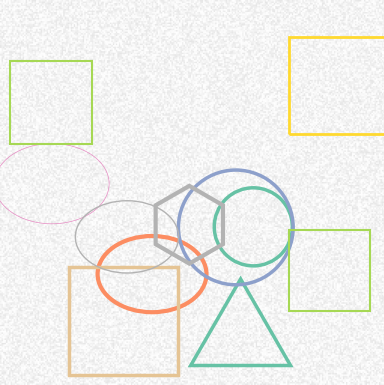[{"shape": "triangle", "thickness": 2.5, "radius": 0.75, "center": [0.625, 0.126]}, {"shape": "circle", "thickness": 2.5, "radius": 0.51, "center": [0.658, 0.411]}, {"shape": "oval", "thickness": 3, "radius": 0.71, "center": [0.395, 0.288]}, {"shape": "circle", "thickness": 2.5, "radius": 0.74, "center": [0.612, 0.409]}, {"shape": "oval", "thickness": 0.5, "radius": 0.74, "center": [0.135, 0.523]}, {"shape": "square", "thickness": 1.5, "radius": 0.54, "center": [0.132, 0.734]}, {"shape": "square", "thickness": 1.5, "radius": 0.53, "center": [0.856, 0.297]}, {"shape": "square", "thickness": 2, "radius": 0.63, "center": [0.878, 0.778]}, {"shape": "square", "thickness": 2.5, "radius": 0.7, "center": [0.321, 0.166]}, {"shape": "hexagon", "thickness": 3, "radius": 0.5, "center": [0.492, 0.416]}, {"shape": "oval", "thickness": 1, "radius": 0.67, "center": [0.33, 0.385]}]